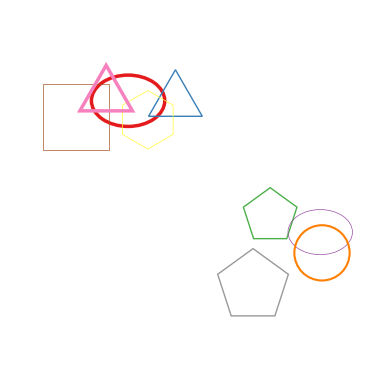[{"shape": "oval", "thickness": 2.5, "radius": 0.48, "center": [0.333, 0.738]}, {"shape": "triangle", "thickness": 1, "radius": 0.4, "center": [0.456, 0.738]}, {"shape": "pentagon", "thickness": 1, "radius": 0.37, "center": [0.702, 0.439]}, {"shape": "oval", "thickness": 0.5, "radius": 0.42, "center": [0.832, 0.397]}, {"shape": "circle", "thickness": 1.5, "radius": 0.36, "center": [0.836, 0.343]}, {"shape": "hexagon", "thickness": 0.5, "radius": 0.38, "center": [0.384, 0.689]}, {"shape": "square", "thickness": 0.5, "radius": 0.43, "center": [0.198, 0.696]}, {"shape": "triangle", "thickness": 2.5, "radius": 0.39, "center": [0.276, 0.751]}, {"shape": "pentagon", "thickness": 1, "radius": 0.48, "center": [0.657, 0.258]}]